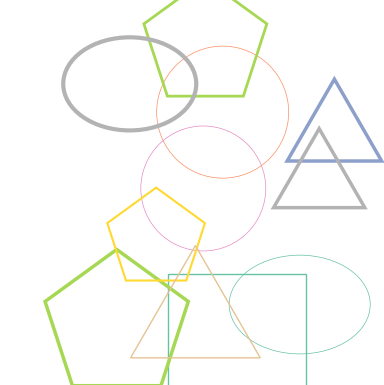[{"shape": "square", "thickness": 1, "radius": 0.89, "center": [0.616, 0.11]}, {"shape": "oval", "thickness": 0.5, "radius": 0.92, "center": [0.778, 0.209]}, {"shape": "circle", "thickness": 0.5, "radius": 0.86, "center": [0.578, 0.709]}, {"shape": "triangle", "thickness": 2.5, "radius": 0.71, "center": [0.869, 0.653]}, {"shape": "circle", "thickness": 0.5, "radius": 0.81, "center": [0.528, 0.51]}, {"shape": "pentagon", "thickness": 2, "radius": 0.84, "center": [0.533, 0.886]}, {"shape": "pentagon", "thickness": 2.5, "radius": 0.98, "center": [0.303, 0.156]}, {"shape": "pentagon", "thickness": 1.5, "radius": 0.67, "center": [0.406, 0.379]}, {"shape": "triangle", "thickness": 1, "radius": 0.97, "center": [0.508, 0.168]}, {"shape": "triangle", "thickness": 2.5, "radius": 0.68, "center": [0.829, 0.529]}, {"shape": "oval", "thickness": 3, "radius": 0.86, "center": [0.337, 0.782]}]